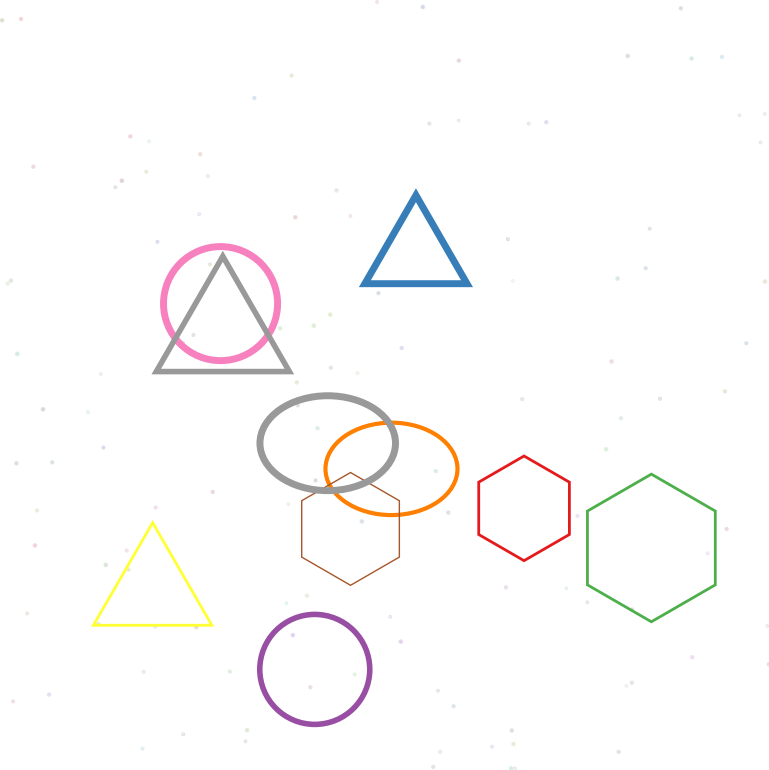[{"shape": "hexagon", "thickness": 1, "radius": 0.34, "center": [0.681, 0.34]}, {"shape": "triangle", "thickness": 2.5, "radius": 0.38, "center": [0.54, 0.67]}, {"shape": "hexagon", "thickness": 1, "radius": 0.48, "center": [0.846, 0.288]}, {"shape": "circle", "thickness": 2, "radius": 0.36, "center": [0.409, 0.131]}, {"shape": "oval", "thickness": 1.5, "radius": 0.43, "center": [0.508, 0.391]}, {"shape": "triangle", "thickness": 1, "radius": 0.44, "center": [0.198, 0.232]}, {"shape": "hexagon", "thickness": 0.5, "radius": 0.37, "center": [0.455, 0.313]}, {"shape": "circle", "thickness": 2.5, "radius": 0.37, "center": [0.286, 0.606]}, {"shape": "triangle", "thickness": 2, "radius": 0.5, "center": [0.289, 0.567]}, {"shape": "oval", "thickness": 2.5, "radius": 0.44, "center": [0.426, 0.424]}]